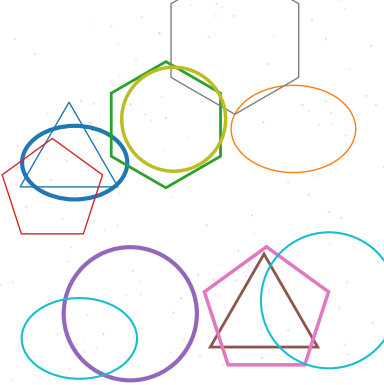[{"shape": "oval", "thickness": 3, "radius": 0.68, "center": [0.194, 0.578]}, {"shape": "triangle", "thickness": 1, "radius": 0.73, "center": [0.179, 0.588]}, {"shape": "oval", "thickness": 1, "radius": 0.81, "center": [0.762, 0.665]}, {"shape": "hexagon", "thickness": 2, "radius": 0.82, "center": [0.431, 0.676]}, {"shape": "pentagon", "thickness": 1, "radius": 0.69, "center": [0.136, 0.503]}, {"shape": "circle", "thickness": 3, "radius": 0.86, "center": [0.338, 0.185]}, {"shape": "triangle", "thickness": 2, "radius": 0.81, "center": [0.686, 0.179]}, {"shape": "pentagon", "thickness": 2.5, "radius": 0.85, "center": [0.692, 0.189]}, {"shape": "hexagon", "thickness": 1, "radius": 0.96, "center": [0.61, 0.895]}, {"shape": "circle", "thickness": 2.5, "radius": 0.68, "center": [0.451, 0.69]}, {"shape": "circle", "thickness": 1.5, "radius": 0.88, "center": [0.854, 0.22]}, {"shape": "oval", "thickness": 1.5, "radius": 0.75, "center": [0.206, 0.121]}]